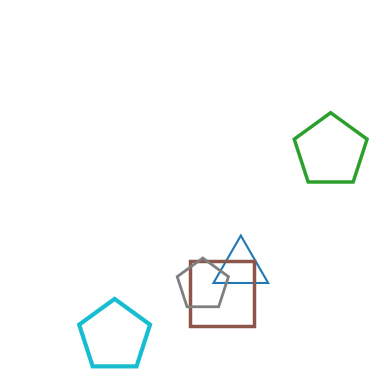[{"shape": "triangle", "thickness": 1.5, "radius": 0.41, "center": [0.626, 0.306]}, {"shape": "pentagon", "thickness": 2.5, "radius": 0.5, "center": [0.859, 0.608]}, {"shape": "square", "thickness": 2.5, "radius": 0.42, "center": [0.576, 0.238]}, {"shape": "pentagon", "thickness": 2, "radius": 0.35, "center": [0.527, 0.26]}, {"shape": "pentagon", "thickness": 3, "radius": 0.48, "center": [0.298, 0.127]}]